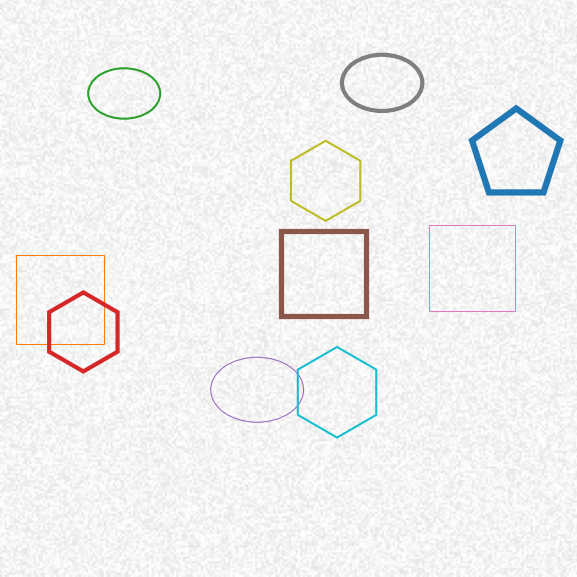[{"shape": "pentagon", "thickness": 3, "radius": 0.4, "center": [0.894, 0.731]}, {"shape": "square", "thickness": 0.5, "radius": 0.38, "center": [0.104, 0.48]}, {"shape": "oval", "thickness": 1, "radius": 0.31, "center": [0.215, 0.837]}, {"shape": "hexagon", "thickness": 2, "radius": 0.34, "center": [0.144, 0.424]}, {"shape": "oval", "thickness": 0.5, "radius": 0.4, "center": [0.445, 0.324]}, {"shape": "square", "thickness": 2.5, "radius": 0.37, "center": [0.56, 0.525]}, {"shape": "square", "thickness": 0.5, "radius": 0.37, "center": [0.818, 0.534]}, {"shape": "oval", "thickness": 2, "radius": 0.35, "center": [0.662, 0.856]}, {"shape": "hexagon", "thickness": 1, "radius": 0.35, "center": [0.564, 0.686]}, {"shape": "hexagon", "thickness": 1, "radius": 0.39, "center": [0.584, 0.32]}]